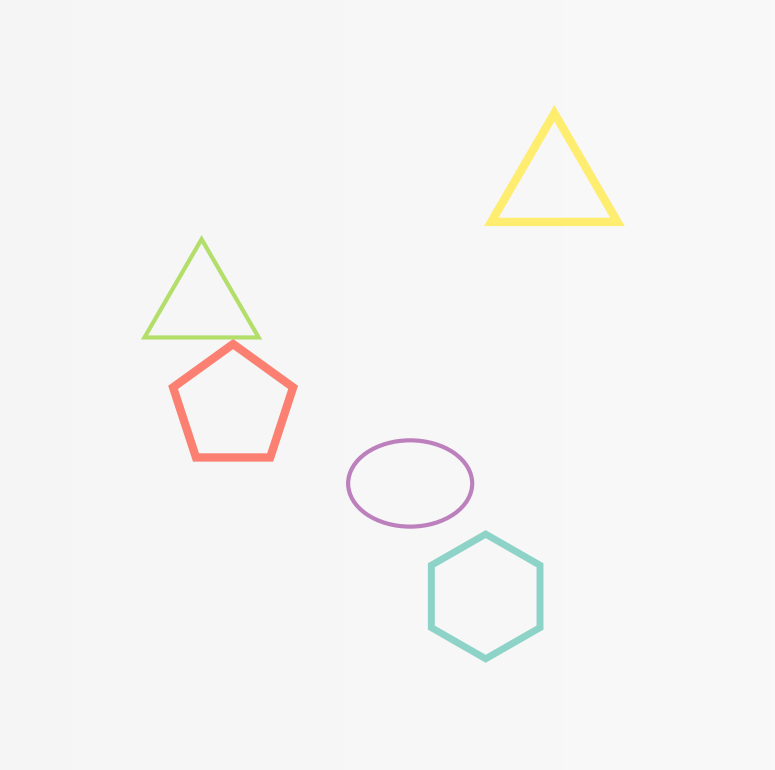[{"shape": "hexagon", "thickness": 2.5, "radius": 0.4, "center": [0.627, 0.225]}, {"shape": "pentagon", "thickness": 3, "radius": 0.41, "center": [0.301, 0.472]}, {"shape": "triangle", "thickness": 1.5, "radius": 0.43, "center": [0.26, 0.604]}, {"shape": "oval", "thickness": 1.5, "radius": 0.4, "center": [0.529, 0.372]}, {"shape": "triangle", "thickness": 3, "radius": 0.47, "center": [0.715, 0.759]}]